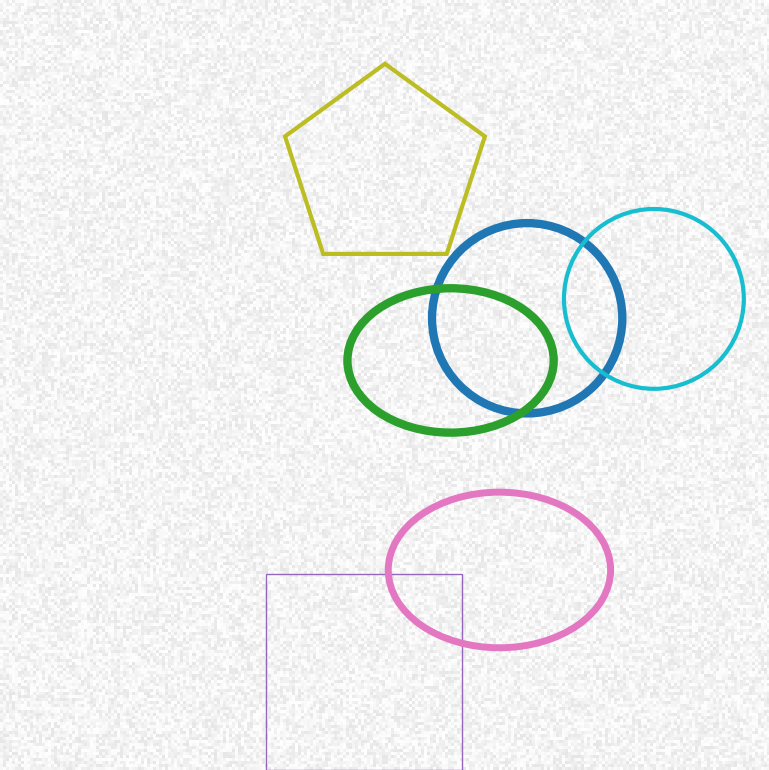[{"shape": "circle", "thickness": 3, "radius": 0.62, "center": [0.685, 0.587]}, {"shape": "oval", "thickness": 3, "radius": 0.67, "center": [0.585, 0.532]}, {"shape": "square", "thickness": 0.5, "radius": 0.64, "center": [0.472, 0.127]}, {"shape": "oval", "thickness": 2.5, "radius": 0.72, "center": [0.649, 0.26]}, {"shape": "pentagon", "thickness": 1.5, "radius": 0.68, "center": [0.5, 0.781]}, {"shape": "circle", "thickness": 1.5, "radius": 0.58, "center": [0.849, 0.612]}]